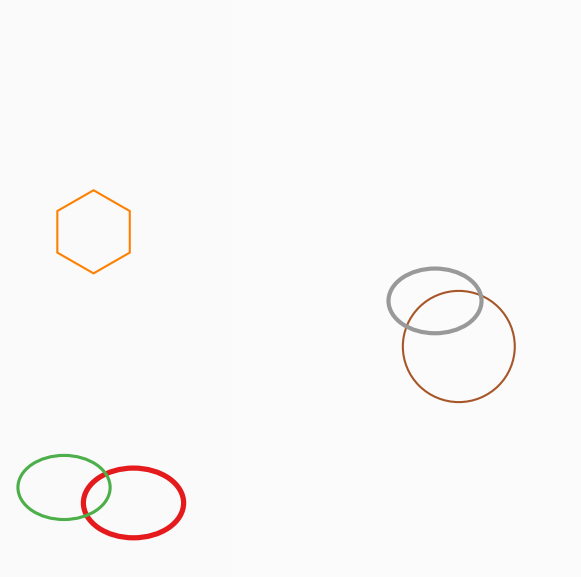[{"shape": "oval", "thickness": 2.5, "radius": 0.43, "center": [0.23, 0.128]}, {"shape": "oval", "thickness": 1.5, "radius": 0.4, "center": [0.11, 0.155]}, {"shape": "hexagon", "thickness": 1, "radius": 0.36, "center": [0.161, 0.598]}, {"shape": "circle", "thickness": 1, "radius": 0.48, "center": [0.789, 0.399]}, {"shape": "oval", "thickness": 2, "radius": 0.4, "center": [0.748, 0.478]}]